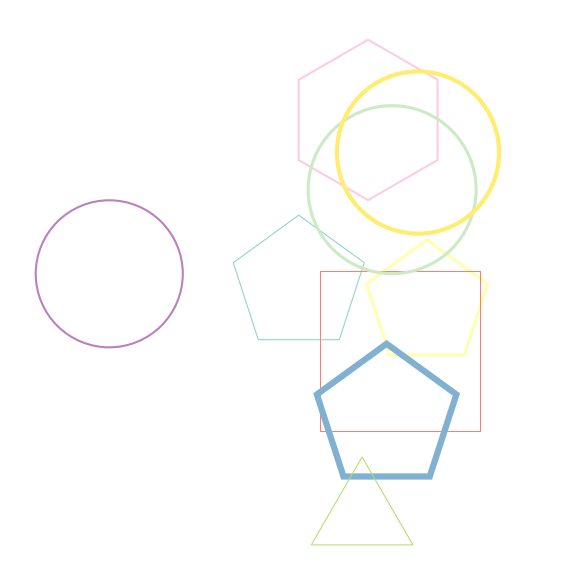[{"shape": "pentagon", "thickness": 0.5, "radius": 0.6, "center": [0.517, 0.507]}, {"shape": "pentagon", "thickness": 1.5, "radius": 0.55, "center": [0.739, 0.474]}, {"shape": "square", "thickness": 0.5, "radius": 0.69, "center": [0.693, 0.391]}, {"shape": "pentagon", "thickness": 3, "radius": 0.64, "center": [0.669, 0.277]}, {"shape": "triangle", "thickness": 0.5, "radius": 0.51, "center": [0.627, 0.106]}, {"shape": "hexagon", "thickness": 1, "radius": 0.69, "center": [0.637, 0.791]}, {"shape": "circle", "thickness": 1, "radius": 0.64, "center": [0.189, 0.525]}, {"shape": "circle", "thickness": 1.5, "radius": 0.73, "center": [0.679, 0.671]}, {"shape": "circle", "thickness": 2, "radius": 0.7, "center": [0.724, 0.735]}]